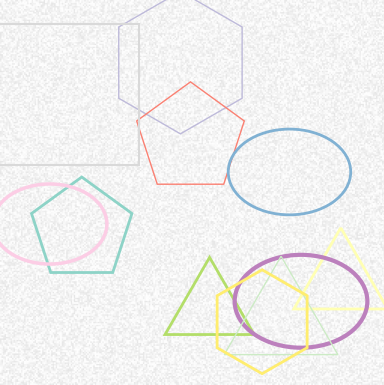[{"shape": "pentagon", "thickness": 2, "radius": 0.69, "center": [0.212, 0.403]}, {"shape": "triangle", "thickness": 2, "radius": 0.7, "center": [0.885, 0.268]}, {"shape": "hexagon", "thickness": 1, "radius": 0.93, "center": [0.469, 0.837]}, {"shape": "pentagon", "thickness": 1, "radius": 0.73, "center": [0.495, 0.64]}, {"shape": "oval", "thickness": 2, "radius": 0.8, "center": [0.752, 0.553]}, {"shape": "triangle", "thickness": 2, "radius": 0.67, "center": [0.544, 0.198]}, {"shape": "oval", "thickness": 2.5, "radius": 0.74, "center": [0.129, 0.418]}, {"shape": "square", "thickness": 1.5, "radius": 0.92, "center": [0.178, 0.754]}, {"shape": "oval", "thickness": 3, "radius": 0.86, "center": [0.782, 0.217]}, {"shape": "triangle", "thickness": 1, "radius": 0.85, "center": [0.73, 0.164]}, {"shape": "hexagon", "thickness": 2, "radius": 0.67, "center": [0.681, 0.164]}]